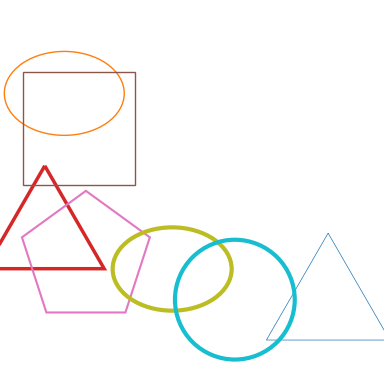[{"shape": "triangle", "thickness": 0.5, "radius": 0.93, "center": [0.852, 0.209]}, {"shape": "oval", "thickness": 1, "radius": 0.78, "center": [0.167, 0.757]}, {"shape": "triangle", "thickness": 2.5, "radius": 0.89, "center": [0.116, 0.391]}, {"shape": "square", "thickness": 1, "radius": 0.73, "center": [0.205, 0.666]}, {"shape": "pentagon", "thickness": 1.5, "radius": 0.87, "center": [0.223, 0.33]}, {"shape": "oval", "thickness": 3, "radius": 0.77, "center": [0.447, 0.301]}, {"shape": "circle", "thickness": 3, "radius": 0.78, "center": [0.61, 0.222]}]